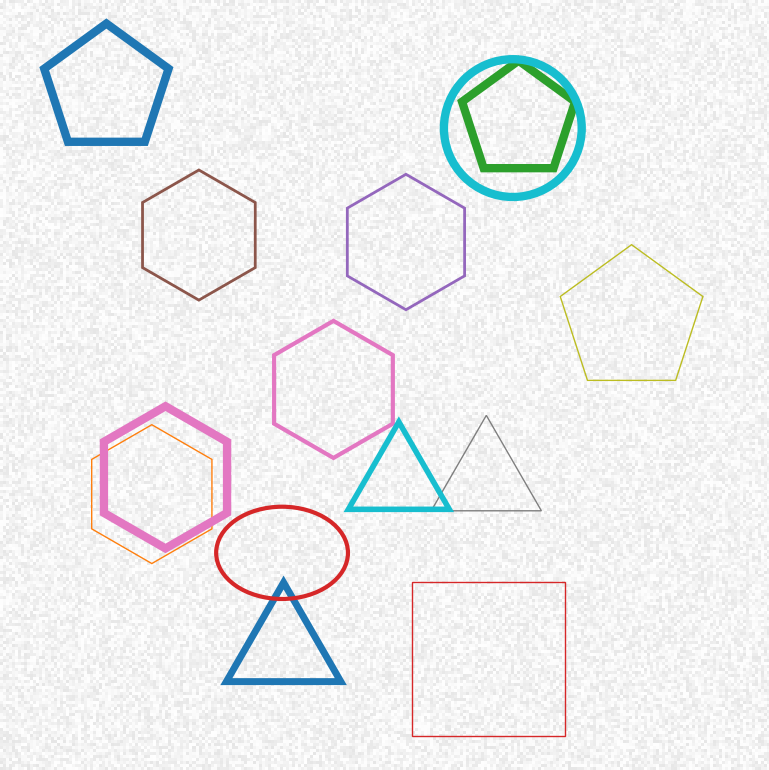[{"shape": "pentagon", "thickness": 3, "radius": 0.42, "center": [0.138, 0.885]}, {"shape": "triangle", "thickness": 2.5, "radius": 0.43, "center": [0.368, 0.158]}, {"shape": "hexagon", "thickness": 0.5, "radius": 0.45, "center": [0.197, 0.358]}, {"shape": "pentagon", "thickness": 3, "radius": 0.39, "center": [0.673, 0.844]}, {"shape": "square", "thickness": 0.5, "radius": 0.5, "center": [0.635, 0.145]}, {"shape": "oval", "thickness": 1.5, "radius": 0.43, "center": [0.366, 0.282]}, {"shape": "hexagon", "thickness": 1, "radius": 0.44, "center": [0.527, 0.686]}, {"shape": "hexagon", "thickness": 1, "radius": 0.42, "center": [0.258, 0.695]}, {"shape": "hexagon", "thickness": 3, "radius": 0.46, "center": [0.215, 0.38]}, {"shape": "hexagon", "thickness": 1.5, "radius": 0.45, "center": [0.433, 0.494]}, {"shape": "triangle", "thickness": 0.5, "radius": 0.41, "center": [0.632, 0.378]}, {"shape": "pentagon", "thickness": 0.5, "radius": 0.49, "center": [0.82, 0.585]}, {"shape": "triangle", "thickness": 2, "radius": 0.38, "center": [0.518, 0.376]}, {"shape": "circle", "thickness": 3, "radius": 0.45, "center": [0.666, 0.834]}]